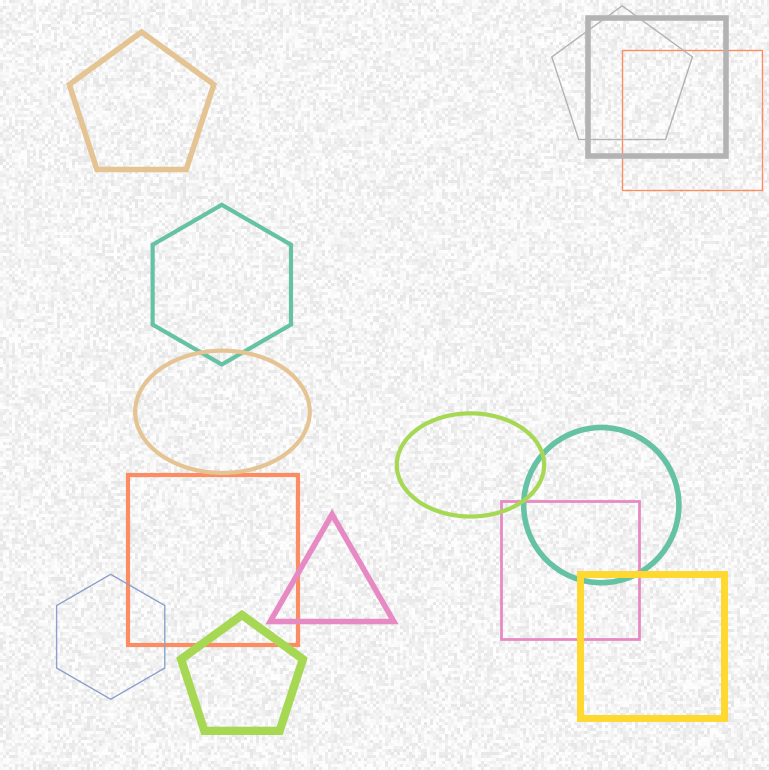[{"shape": "circle", "thickness": 2, "radius": 0.5, "center": [0.781, 0.344]}, {"shape": "hexagon", "thickness": 1.5, "radius": 0.52, "center": [0.288, 0.63]}, {"shape": "square", "thickness": 1.5, "radius": 0.55, "center": [0.277, 0.273]}, {"shape": "square", "thickness": 0.5, "radius": 0.45, "center": [0.899, 0.844]}, {"shape": "hexagon", "thickness": 0.5, "radius": 0.41, "center": [0.144, 0.173]}, {"shape": "square", "thickness": 1, "radius": 0.45, "center": [0.74, 0.26]}, {"shape": "triangle", "thickness": 2, "radius": 0.46, "center": [0.431, 0.239]}, {"shape": "oval", "thickness": 1.5, "radius": 0.48, "center": [0.611, 0.396]}, {"shape": "pentagon", "thickness": 3, "radius": 0.42, "center": [0.314, 0.118]}, {"shape": "square", "thickness": 2.5, "radius": 0.47, "center": [0.847, 0.161]}, {"shape": "oval", "thickness": 1.5, "radius": 0.57, "center": [0.289, 0.465]}, {"shape": "pentagon", "thickness": 2, "radius": 0.49, "center": [0.184, 0.86]}, {"shape": "square", "thickness": 2, "radius": 0.45, "center": [0.853, 0.887]}, {"shape": "pentagon", "thickness": 0.5, "radius": 0.48, "center": [0.808, 0.896]}]